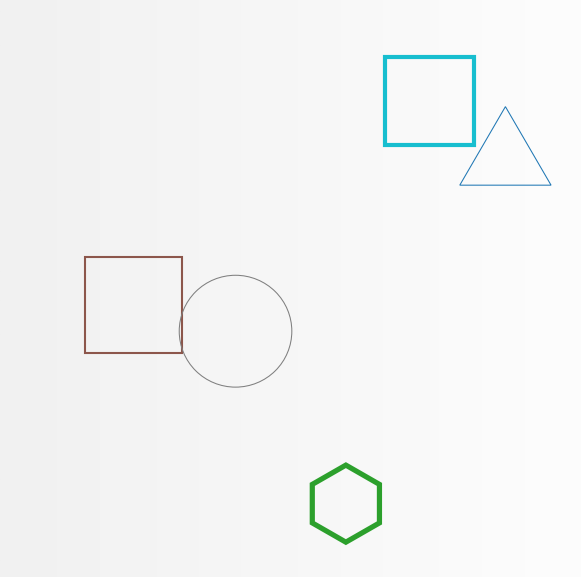[{"shape": "triangle", "thickness": 0.5, "radius": 0.45, "center": [0.87, 0.724]}, {"shape": "hexagon", "thickness": 2.5, "radius": 0.33, "center": [0.595, 0.127]}, {"shape": "square", "thickness": 1, "radius": 0.42, "center": [0.23, 0.471]}, {"shape": "circle", "thickness": 0.5, "radius": 0.48, "center": [0.405, 0.426]}, {"shape": "square", "thickness": 2, "radius": 0.38, "center": [0.739, 0.825]}]